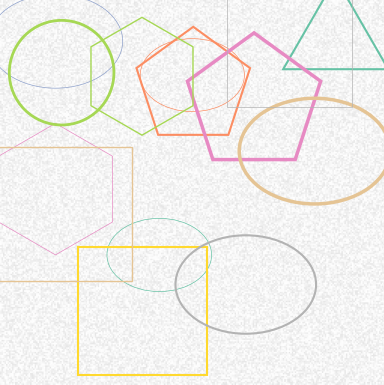[{"shape": "oval", "thickness": 0.5, "radius": 0.68, "center": [0.414, 0.338]}, {"shape": "triangle", "thickness": 1.5, "radius": 0.79, "center": [0.872, 0.899]}, {"shape": "oval", "thickness": 0.5, "radius": 0.68, "center": [0.5, 0.805]}, {"shape": "pentagon", "thickness": 1.5, "radius": 0.78, "center": [0.502, 0.775]}, {"shape": "oval", "thickness": 0.5, "radius": 0.87, "center": [0.144, 0.893]}, {"shape": "pentagon", "thickness": 2.5, "radius": 0.91, "center": [0.66, 0.733]}, {"shape": "hexagon", "thickness": 0.5, "radius": 0.85, "center": [0.144, 0.509]}, {"shape": "circle", "thickness": 2, "radius": 0.68, "center": [0.16, 0.811]}, {"shape": "hexagon", "thickness": 1, "radius": 0.76, "center": [0.369, 0.802]}, {"shape": "square", "thickness": 1.5, "radius": 0.83, "center": [0.37, 0.192]}, {"shape": "square", "thickness": 1, "radius": 0.87, "center": [0.17, 0.445]}, {"shape": "oval", "thickness": 2.5, "radius": 0.98, "center": [0.817, 0.608]}, {"shape": "oval", "thickness": 1.5, "radius": 0.91, "center": [0.638, 0.261]}, {"shape": "square", "thickness": 0.5, "radius": 0.81, "center": [0.751, 0.884]}]